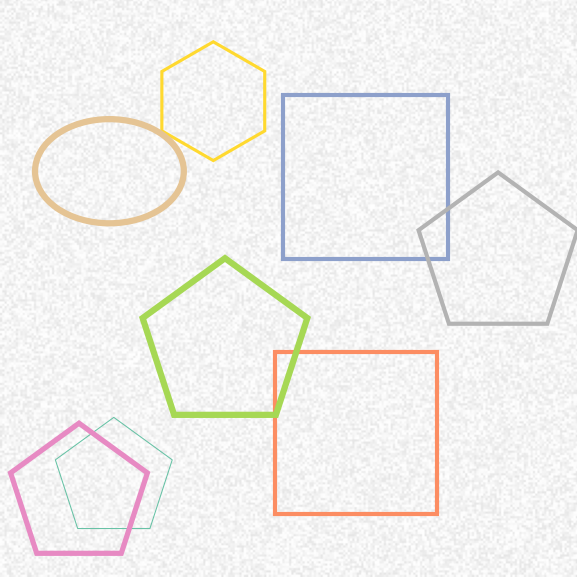[{"shape": "pentagon", "thickness": 0.5, "radius": 0.53, "center": [0.197, 0.17]}, {"shape": "square", "thickness": 2, "radius": 0.7, "center": [0.616, 0.249]}, {"shape": "square", "thickness": 2, "radius": 0.71, "center": [0.633, 0.693]}, {"shape": "pentagon", "thickness": 2.5, "radius": 0.62, "center": [0.137, 0.142]}, {"shape": "pentagon", "thickness": 3, "radius": 0.75, "center": [0.39, 0.402]}, {"shape": "hexagon", "thickness": 1.5, "radius": 0.51, "center": [0.369, 0.824]}, {"shape": "oval", "thickness": 3, "radius": 0.64, "center": [0.189, 0.703]}, {"shape": "pentagon", "thickness": 2, "radius": 0.72, "center": [0.863, 0.556]}]